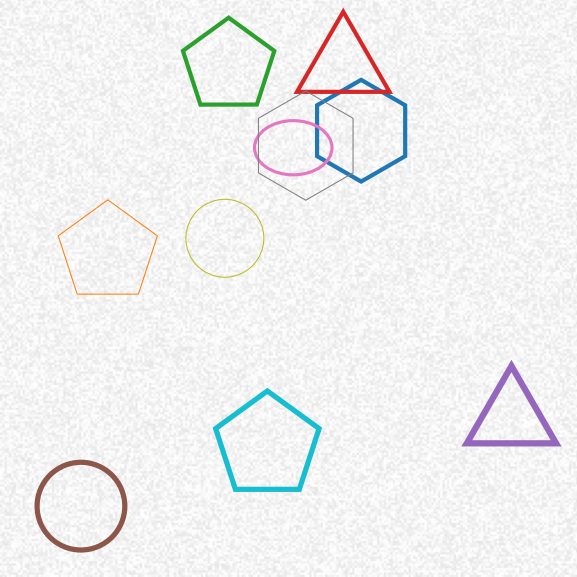[{"shape": "hexagon", "thickness": 2, "radius": 0.44, "center": [0.625, 0.773]}, {"shape": "pentagon", "thickness": 0.5, "radius": 0.45, "center": [0.187, 0.563]}, {"shape": "pentagon", "thickness": 2, "radius": 0.42, "center": [0.396, 0.885]}, {"shape": "triangle", "thickness": 2, "radius": 0.46, "center": [0.594, 0.886]}, {"shape": "triangle", "thickness": 3, "radius": 0.45, "center": [0.886, 0.276]}, {"shape": "circle", "thickness": 2.5, "radius": 0.38, "center": [0.14, 0.123]}, {"shape": "oval", "thickness": 1.5, "radius": 0.34, "center": [0.508, 0.743]}, {"shape": "hexagon", "thickness": 0.5, "radius": 0.47, "center": [0.529, 0.747]}, {"shape": "circle", "thickness": 0.5, "radius": 0.34, "center": [0.389, 0.587]}, {"shape": "pentagon", "thickness": 2.5, "radius": 0.47, "center": [0.463, 0.228]}]